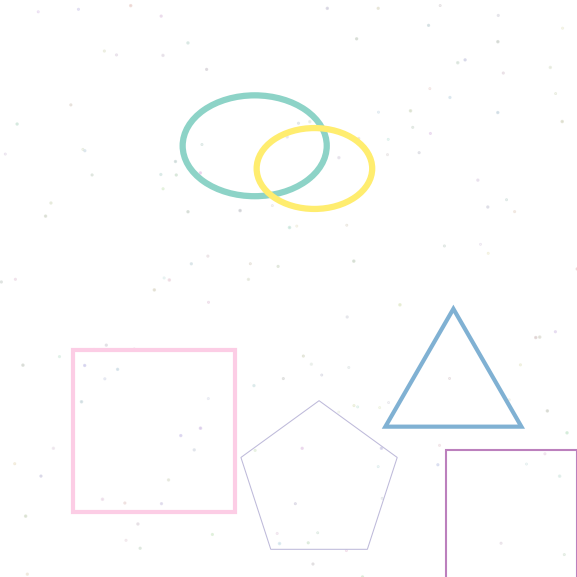[{"shape": "oval", "thickness": 3, "radius": 0.62, "center": [0.441, 0.747]}, {"shape": "pentagon", "thickness": 0.5, "radius": 0.71, "center": [0.552, 0.163]}, {"shape": "triangle", "thickness": 2, "radius": 0.68, "center": [0.785, 0.328]}, {"shape": "square", "thickness": 2, "radius": 0.7, "center": [0.266, 0.253]}, {"shape": "square", "thickness": 1, "radius": 0.57, "center": [0.885, 0.106]}, {"shape": "oval", "thickness": 3, "radius": 0.5, "center": [0.544, 0.707]}]